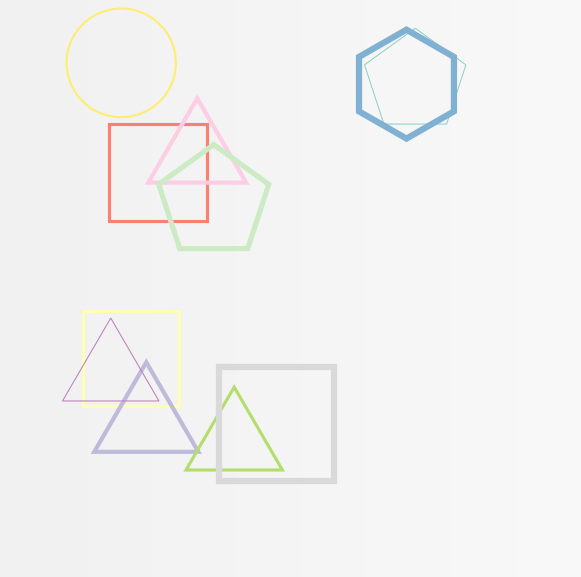[{"shape": "pentagon", "thickness": 0.5, "radius": 0.46, "center": [0.714, 0.859]}, {"shape": "square", "thickness": 1.5, "radius": 0.41, "center": [0.225, 0.378]}, {"shape": "triangle", "thickness": 2, "radius": 0.52, "center": [0.252, 0.268]}, {"shape": "square", "thickness": 1.5, "radius": 0.42, "center": [0.272, 0.701]}, {"shape": "hexagon", "thickness": 3, "radius": 0.47, "center": [0.699, 0.853]}, {"shape": "triangle", "thickness": 1.5, "radius": 0.48, "center": [0.403, 0.233]}, {"shape": "triangle", "thickness": 2, "radius": 0.49, "center": [0.339, 0.732]}, {"shape": "square", "thickness": 3, "radius": 0.49, "center": [0.475, 0.265]}, {"shape": "triangle", "thickness": 0.5, "radius": 0.48, "center": [0.191, 0.353]}, {"shape": "pentagon", "thickness": 2.5, "radius": 0.5, "center": [0.368, 0.649]}, {"shape": "circle", "thickness": 1, "radius": 0.47, "center": [0.209, 0.89]}]